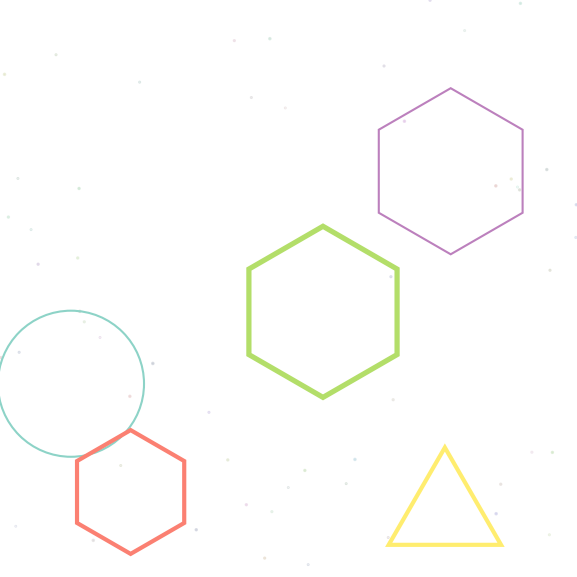[{"shape": "circle", "thickness": 1, "radius": 0.63, "center": [0.123, 0.335]}, {"shape": "hexagon", "thickness": 2, "radius": 0.54, "center": [0.226, 0.147]}, {"shape": "hexagon", "thickness": 2.5, "radius": 0.74, "center": [0.559, 0.459]}, {"shape": "hexagon", "thickness": 1, "radius": 0.72, "center": [0.78, 0.703]}, {"shape": "triangle", "thickness": 2, "radius": 0.56, "center": [0.77, 0.112]}]